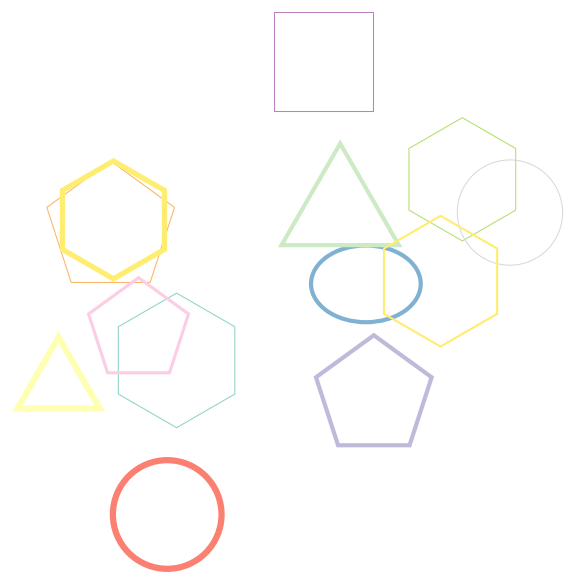[{"shape": "hexagon", "thickness": 0.5, "radius": 0.58, "center": [0.306, 0.375]}, {"shape": "triangle", "thickness": 3, "radius": 0.41, "center": [0.101, 0.333]}, {"shape": "pentagon", "thickness": 2, "radius": 0.53, "center": [0.647, 0.313]}, {"shape": "circle", "thickness": 3, "radius": 0.47, "center": [0.29, 0.108]}, {"shape": "oval", "thickness": 2, "radius": 0.47, "center": [0.634, 0.508]}, {"shape": "pentagon", "thickness": 0.5, "radius": 0.58, "center": [0.192, 0.604]}, {"shape": "hexagon", "thickness": 0.5, "radius": 0.53, "center": [0.801, 0.689]}, {"shape": "pentagon", "thickness": 1.5, "radius": 0.46, "center": [0.24, 0.427]}, {"shape": "circle", "thickness": 0.5, "radius": 0.46, "center": [0.883, 0.631]}, {"shape": "square", "thickness": 0.5, "radius": 0.43, "center": [0.561, 0.893]}, {"shape": "triangle", "thickness": 2, "radius": 0.59, "center": [0.589, 0.633]}, {"shape": "hexagon", "thickness": 1, "radius": 0.57, "center": [0.763, 0.512]}, {"shape": "hexagon", "thickness": 2.5, "radius": 0.51, "center": [0.196, 0.618]}]